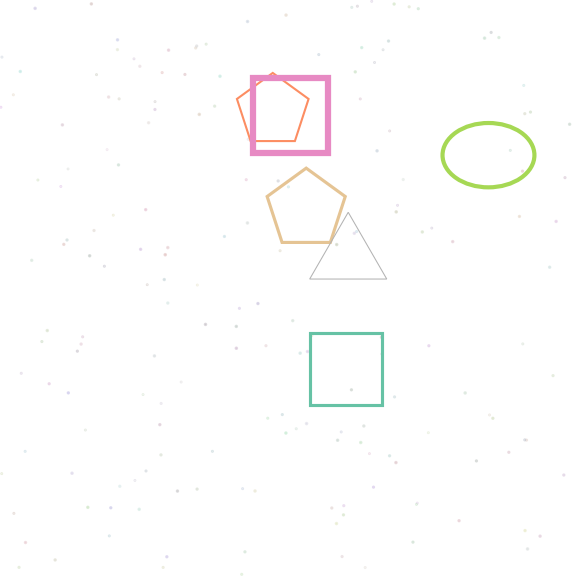[{"shape": "square", "thickness": 1.5, "radius": 0.31, "center": [0.599, 0.36]}, {"shape": "pentagon", "thickness": 1, "radius": 0.33, "center": [0.472, 0.808]}, {"shape": "square", "thickness": 3, "radius": 0.33, "center": [0.503, 0.799]}, {"shape": "oval", "thickness": 2, "radius": 0.4, "center": [0.846, 0.73]}, {"shape": "pentagon", "thickness": 1.5, "radius": 0.36, "center": [0.53, 0.637]}, {"shape": "triangle", "thickness": 0.5, "radius": 0.39, "center": [0.603, 0.554]}]